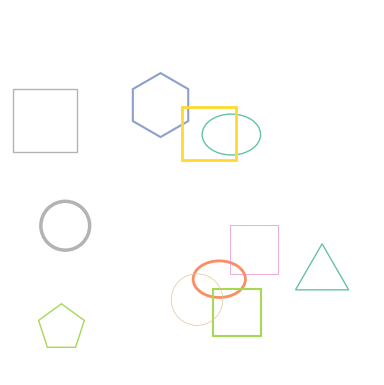[{"shape": "triangle", "thickness": 1, "radius": 0.4, "center": [0.837, 0.287]}, {"shape": "oval", "thickness": 1, "radius": 0.38, "center": [0.601, 0.651]}, {"shape": "oval", "thickness": 2, "radius": 0.34, "center": [0.57, 0.275]}, {"shape": "hexagon", "thickness": 1.5, "radius": 0.42, "center": [0.417, 0.727]}, {"shape": "square", "thickness": 0.5, "radius": 0.32, "center": [0.66, 0.352]}, {"shape": "square", "thickness": 1.5, "radius": 0.31, "center": [0.616, 0.189]}, {"shape": "pentagon", "thickness": 1, "radius": 0.31, "center": [0.16, 0.148]}, {"shape": "square", "thickness": 2, "radius": 0.35, "center": [0.543, 0.653]}, {"shape": "circle", "thickness": 0.5, "radius": 0.34, "center": [0.512, 0.222]}, {"shape": "square", "thickness": 1, "radius": 0.41, "center": [0.116, 0.687]}, {"shape": "circle", "thickness": 2.5, "radius": 0.32, "center": [0.169, 0.414]}]